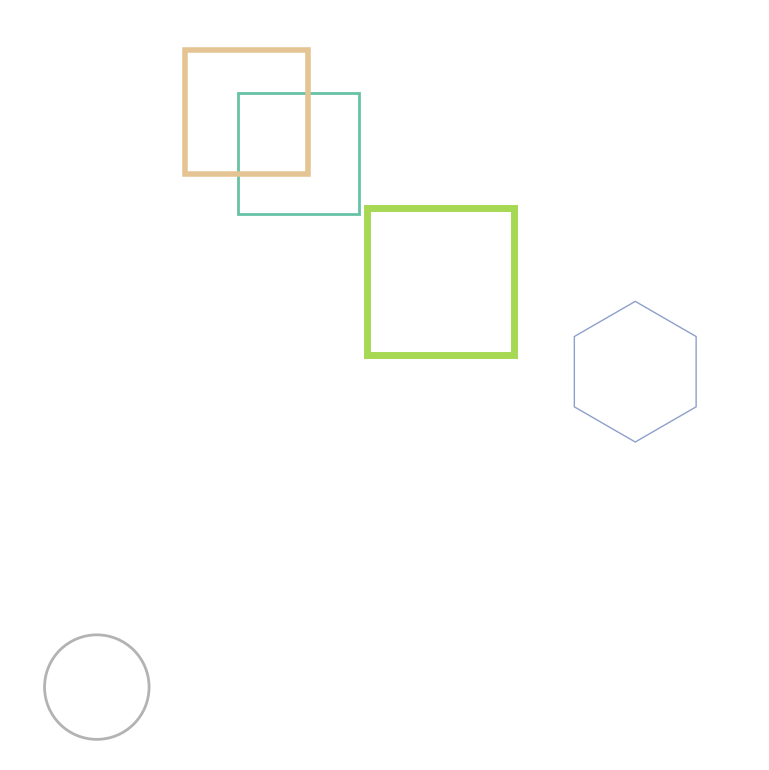[{"shape": "square", "thickness": 1, "radius": 0.39, "center": [0.387, 0.8]}, {"shape": "hexagon", "thickness": 0.5, "radius": 0.46, "center": [0.825, 0.517]}, {"shape": "square", "thickness": 2.5, "radius": 0.48, "center": [0.572, 0.634]}, {"shape": "square", "thickness": 2, "radius": 0.4, "center": [0.32, 0.854]}, {"shape": "circle", "thickness": 1, "radius": 0.34, "center": [0.126, 0.108]}]